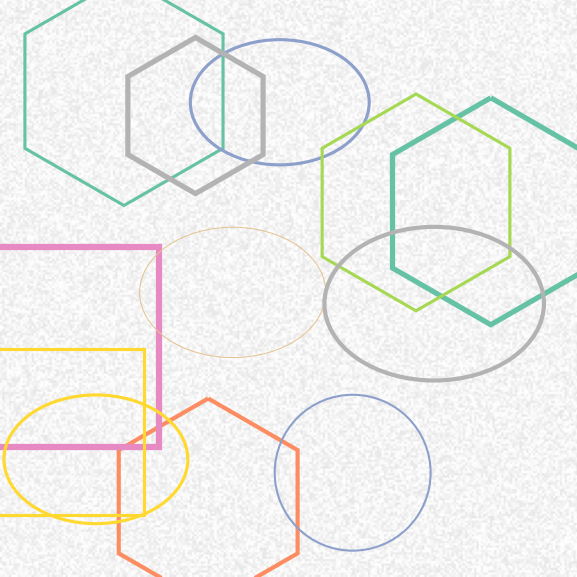[{"shape": "hexagon", "thickness": 1.5, "radius": 0.99, "center": [0.215, 0.841]}, {"shape": "hexagon", "thickness": 2.5, "radius": 0.98, "center": [0.85, 0.633]}, {"shape": "hexagon", "thickness": 2, "radius": 0.89, "center": [0.36, 0.13]}, {"shape": "circle", "thickness": 1, "radius": 0.67, "center": [0.611, 0.181]}, {"shape": "oval", "thickness": 1.5, "radius": 0.77, "center": [0.484, 0.822]}, {"shape": "square", "thickness": 3, "radius": 0.87, "center": [0.102, 0.398]}, {"shape": "hexagon", "thickness": 1.5, "radius": 0.94, "center": [0.72, 0.649]}, {"shape": "square", "thickness": 1.5, "radius": 0.72, "center": [0.106, 0.251]}, {"shape": "oval", "thickness": 1.5, "radius": 0.8, "center": [0.166, 0.204]}, {"shape": "oval", "thickness": 0.5, "radius": 0.81, "center": [0.403, 0.493]}, {"shape": "hexagon", "thickness": 2.5, "radius": 0.68, "center": [0.338, 0.799]}, {"shape": "oval", "thickness": 2, "radius": 0.95, "center": [0.752, 0.473]}]